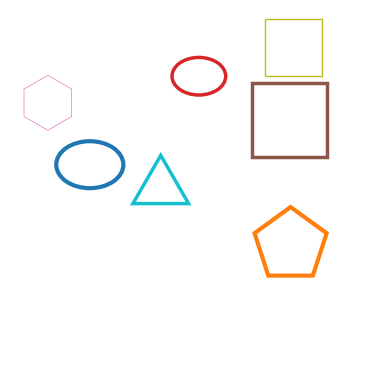[{"shape": "oval", "thickness": 3, "radius": 0.44, "center": [0.233, 0.572]}, {"shape": "pentagon", "thickness": 3, "radius": 0.49, "center": [0.755, 0.364]}, {"shape": "oval", "thickness": 2.5, "radius": 0.35, "center": [0.517, 0.802]}, {"shape": "square", "thickness": 2.5, "radius": 0.48, "center": [0.752, 0.688]}, {"shape": "hexagon", "thickness": 0.5, "radius": 0.36, "center": [0.124, 0.733]}, {"shape": "square", "thickness": 1, "radius": 0.37, "center": [0.763, 0.876]}, {"shape": "triangle", "thickness": 2.5, "radius": 0.42, "center": [0.418, 0.513]}]